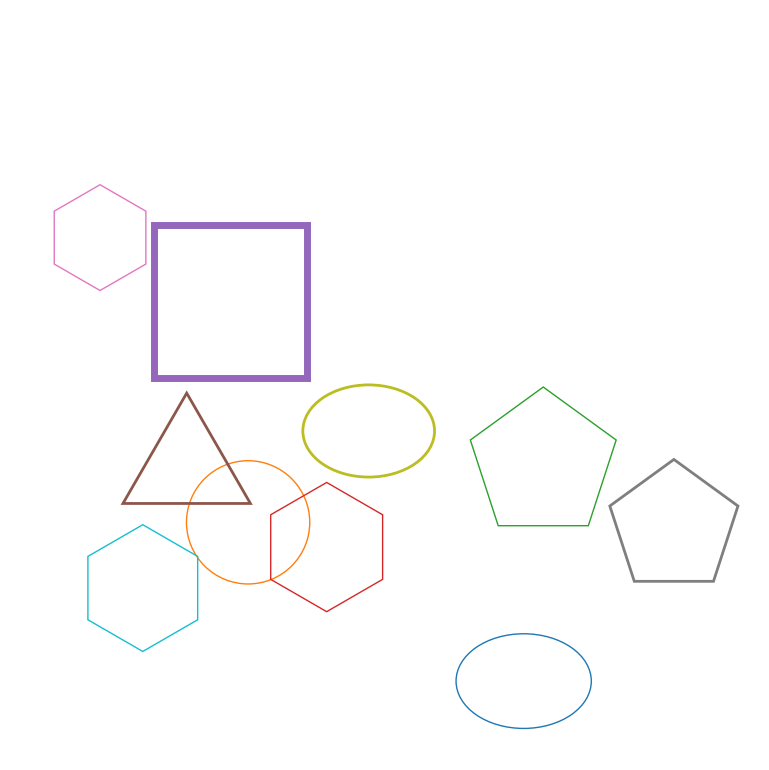[{"shape": "oval", "thickness": 0.5, "radius": 0.44, "center": [0.68, 0.115]}, {"shape": "circle", "thickness": 0.5, "radius": 0.4, "center": [0.322, 0.322]}, {"shape": "pentagon", "thickness": 0.5, "radius": 0.5, "center": [0.706, 0.398]}, {"shape": "hexagon", "thickness": 0.5, "radius": 0.42, "center": [0.424, 0.29]}, {"shape": "square", "thickness": 2.5, "radius": 0.5, "center": [0.3, 0.609]}, {"shape": "triangle", "thickness": 1, "radius": 0.48, "center": [0.242, 0.394]}, {"shape": "hexagon", "thickness": 0.5, "radius": 0.34, "center": [0.13, 0.691]}, {"shape": "pentagon", "thickness": 1, "radius": 0.44, "center": [0.875, 0.316]}, {"shape": "oval", "thickness": 1, "radius": 0.43, "center": [0.479, 0.44]}, {"shape": "hexagon", "thickness": 0.5, "radius": 0.41, "center": [0.185, 0.236]}]